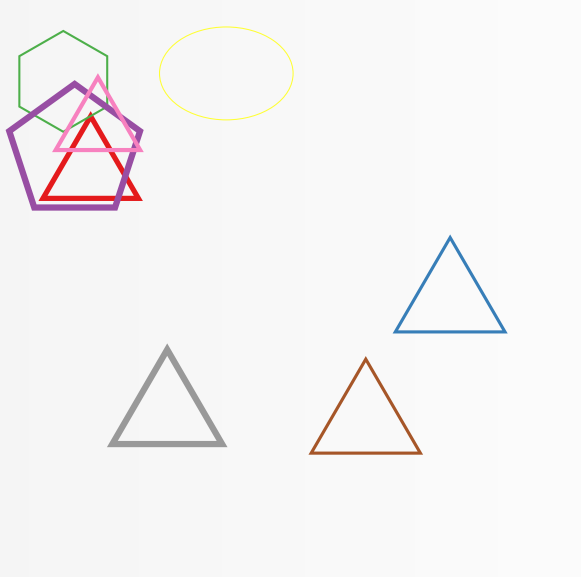[{"shape": "triangle", "thickness": 2.5, "radius": 0.47, "center": [0.156, 0.703]}, {"shape": "triangle", "thickness": 1.5, "radius": 0.54, "center": [0.774, 0.479]}, {"shape": "hexagon", "thickness": 1, "radius": 0.44, "center": [0.109, 0.858]}, {"shape": "pentagon", "thickness": 3, "radius": 0.59, "center": [0.128, 0.735]}, {"shape": "oval", "thickness": 0.5, "radius": 0.57, "center": [0.389, 0.872]}, {"shape": "triangle", "thickness": 1.5, "radius": 0.54, "center": [0.629, 0.269]}, {"shape": "triangle", "thickness": 2, "radius": 0.42, "center": [0.168, 0.781]}, {"shape": "triangle", "thickness": 3, "radius": 0.55, "center": [0.288, 0.285]}]